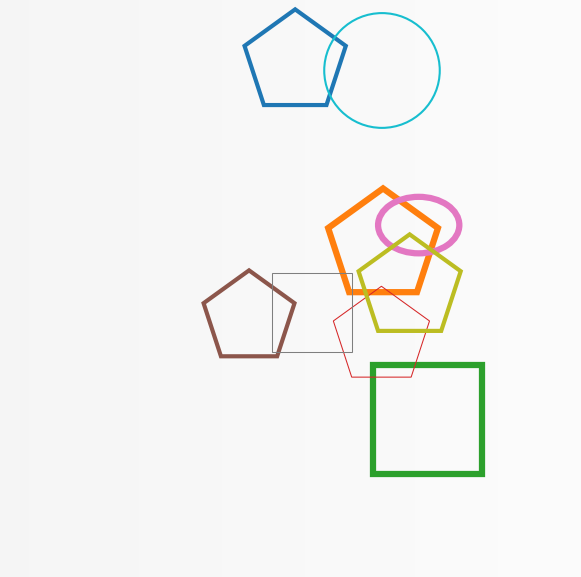[{"shape": "pentagon", "thickness": 2, "radius": 0.46, "center": [0.508, 0.891]}, {"shape": "pentagon", "thickness": 3, "radius": 0.5, "center": [0.659, 0.574]}, {"shape": "square", "thickness": 3, "radius": 0.47, "center": [0.735, 0.273]}, {"shape": "pentagon", "thickness": 0.5, "radius": 0.43, "center": [0.656, 0.416]}, {"shape": "pentagon", "thickness": 2, "radius": 0.41, "center": [0.428, 0.449]}, {"shape": "oval", "thickness": 3, "radius": 0.35, "center": [0.72, 0.609]}, {"shape": "square", "thickness": 0.5, "radius": 0.34, "center": [0.536, 0.458]}, {"shape": "pentagon", "thickness": 2, "radius": 0.46, "center": [0.705, 0.501]}, {"shape": "circle", "thickness": 1, "radius": 0.5, "center": [0.657, 0.877]}]